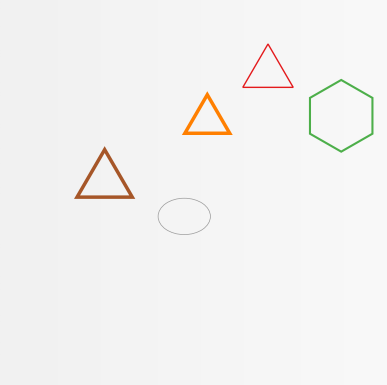[{"shape": "triangle", "thickness": 1, "radius": 0.38, "center": [0.692, 0.811]}, {"shape": "hexagon", "thickness": 1.5, "radius": 0.47, "center": [0.881, 0.699]}, {"shape": "triangle", "thickness": 2.5, "radius": 0.33, "center": [0.535, 0.687]}, {"shape": "triangle", "thickness": 2.5, "radius": 0.41, "center": [0.27, 0.529]}, {"shape": "oval", "thickness": 0.5, "radius": 0.34, "center": [0.476, 0.438]}]